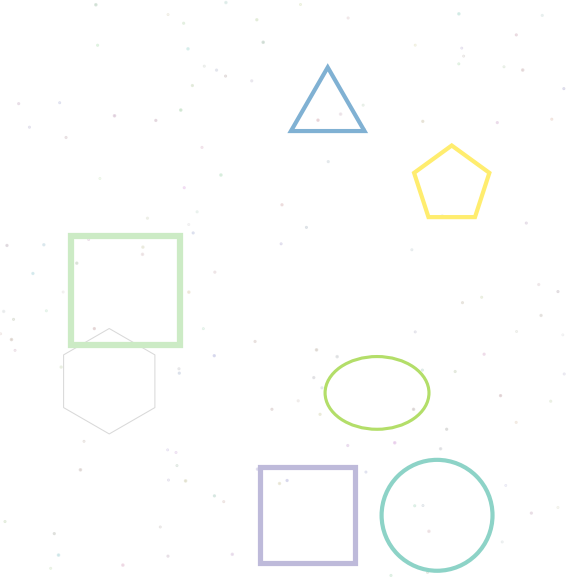[{"shape": "circle", "thickness": 2, "radius": 0.48, "center": [0.757, 0.107]}, {"shape": "square", "thickness": 2.5, "radius": 0.41, "center": [0.532, 0.107]}, {"shape": "triangle", "thickness": 2, "radius": 0.37, "center": [0.567, 0.809]}, {"shape": "oval", "thickness": 1.5, "radius": 0.45, "center": [0.653, 0.319]}, {"shape": "hexagon", "thickness": 0.5, "radius": 0.46, "center": [0.189, 0.339]}, {"shape": "square", "thickness": 3, "radius": 0.47, "center": [0.217, 0.496]}, {"shape": "pentagon", "thickness": 2, "radius": 0.34, "center": [0.782, 0.679]}]